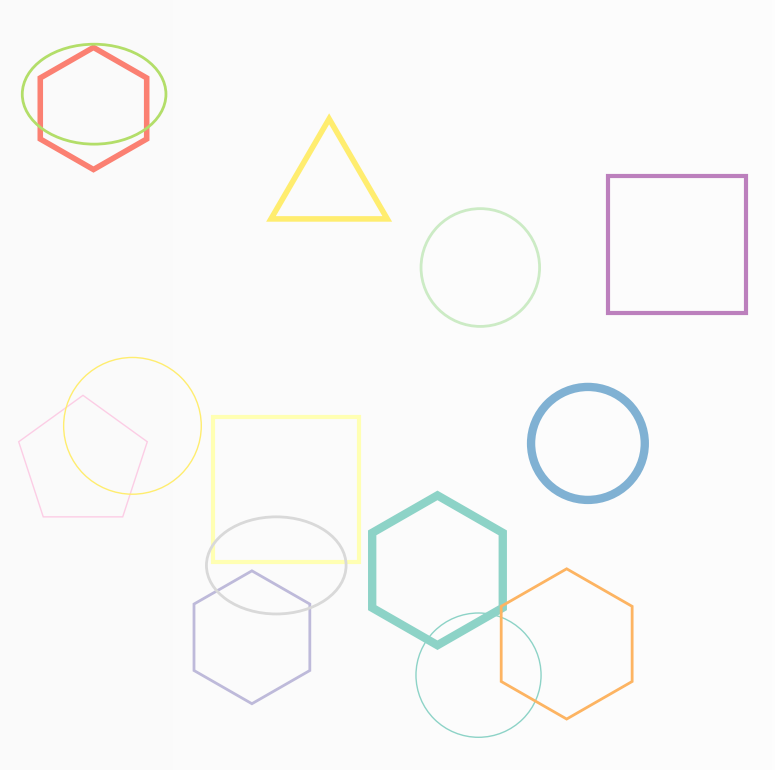[{"shape": "circle", "thickness": 0.5, "radius": 0.4, "center": [0.617, 0.123]}, {"shape": "hexagon", "thickness": 3, "radius": 0.49, "center": [0.564, 0.259]}, {"shape": "square", "thickness": 1.5, "radius": 0.47, "center": [0.369, 0.364]}, {"shape": "hexagon", "thickness": 1, "radius": 0.43, "center": [0.325, 0.172]}, {"shape": "hexagon", "thickness": 2, "radius": 0.4, "center": [0.121, 0.859]}, {"shape": "circle", "thickness": 3, "radius": 0.37, "center": [0.759, 0.424]}, {"shape": "hexagon", "thickness": 1, "radius": 0.49, "center": [0.731, 0.164]}, {"shape": "oval", "thickness": 1, "radius": 0.46, "center": [0.121, 0.878]}, {"shape": "pentagon", "thickness": 0.5, "radius": 0.44, "center": [0.107, 0.399]}, {"shape": "oval", "thickness": 1, "radius": 0.45, "center": [0.356, 0.266]}, {"shape": "square", "thickness": 1.5, "radius": 0.44, "center": [0.873, 0.682]}, {"shape": "circle", "thickness": 1, "radius": 0.38, "center": [0.62, 0.653]}, {"shape": "circle", "thickness": 0.5, "radius": 0.44, "center": [0.171, 0.447]}, {"shape": "triangle", "thickness": 2, "radius": 0.43, "center": [0.425, 0.759]}]